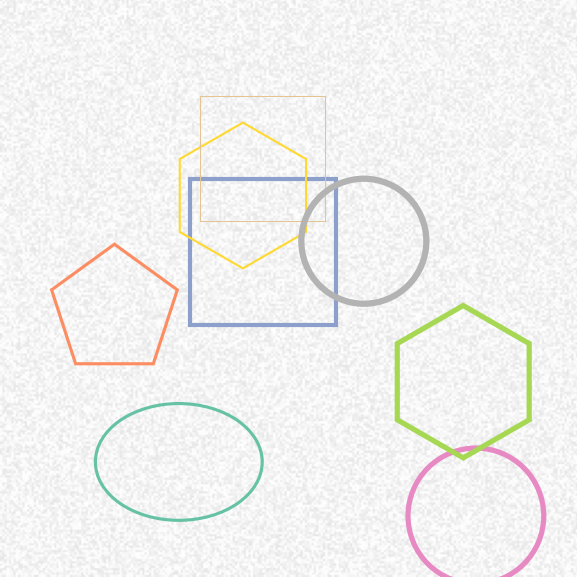[{"shape": "oval", "thickness": 1.5, "radius": 0.72, "center": [0.31, 0.199]}, {"shape": "pentagon", "thickness": 1.5, "radius": 0.57, "center": [0.198, 0.462]}, {"shape": "square", "thickness": 2, "radius": 0.63, "center": [0.456, 0.563]}, {"shape": "circle", "thickness": 2.5, "radius": 0.59, "center": [0.824, 0.106]}, {"shape": "hexagon", "thickness": 2.5, "radius": 0.66, "center": [0.802, 0.338]}, {"shape": "hexagon", "thickness": 1, "radius": 0.63, "center": [0.421, 0.661]}, {"shape": "square", "thickness": 0.5, "radius": 0.54, "center": [0.455, 0.725]}, {"shape": "circle", "thickness": 3, "radius": 0.54, "center": [0.63, 0.581]}]